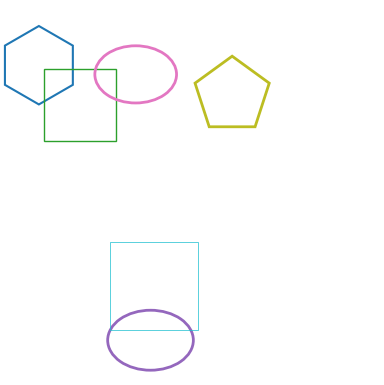[{"shape": "hexagon", "thickness": 1.5, "radius": 0.51, "center": [0.101, 0.831]}, {"shape": "square", "thickness": 1, "radius": 0.47, "center": [0.207, 0.727]}, {"shape": "oval", "thickness": 2, "radius": 0.56, "center": [0.391, 0.116]}, {"shape": "oval", "thickness": 2, "radius": 0.53, "center": [0.352, 0.807]}, {"shape": "pentagon", "thickness": 2, "radius": 0.51, "center": [0.603, 0.753]}, {"shape": "square", "thickness": 0.5, "radius": 0.58, "center": [0.4, 0.257]}]